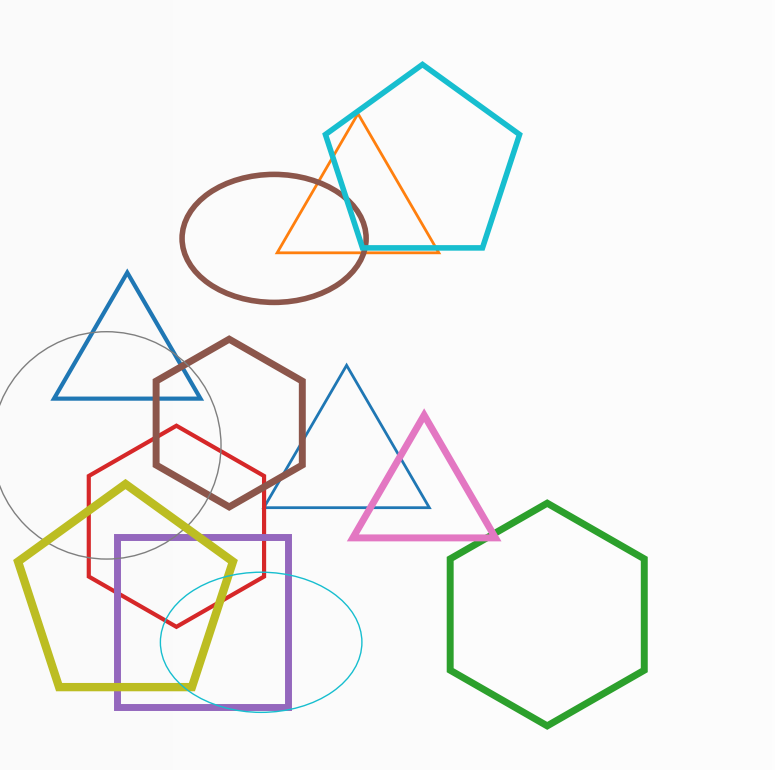[{"shape": "triangle", "thickness": 1.5, "radius": 0.55, "center": [0.164, 0.537]}, {"shape": "triangle", "thickness": 1, "radius": 0.62, "center": [0.447, 0.402]}, {"shape": "triangle", "thickness": 1, "radius": 0.6, "center": [0.462, 0.732]}, {"shape": "hexagon", "thickness": 2.5, "radius": 0.72, "center": [0.706, 0.202]}, {"shape": "hexagon", "thickness": 1.5, "radius": 0.65, "center": [0.228, 0.317]}, {"shape": "square", "thickness": 2.5, "radius": 0.55, "center": [0.261, 0.193]}, {"shape": "hexagon", "thickness": 2.5, "radius": 0.54, "center": [0.296, 0.451]}, {"shape": "oval", "thickness": 2, "radius": 0.59, "center": [0.354, 0.69]}, {"shape": "triangle", "thickness": 2.5, "radius": 0.53, "center": [0.547, 0.355]}, {"shape": "circle", "thickness": 0.5, "radius": 0.74, "center": [0.138, 0.422]}, {"shape": "pentagon", "thickness": 3, "radius": 0.73, "center": [0.162, 0.226]}, {"shape": "oval", "thickness": 0.5, "radius": 0.65, "center": [0.337, 0.166]}, {"shape": "pentagon", "thickness": 2, "radius": 0.66, "center": [0.545, 0.785]}]